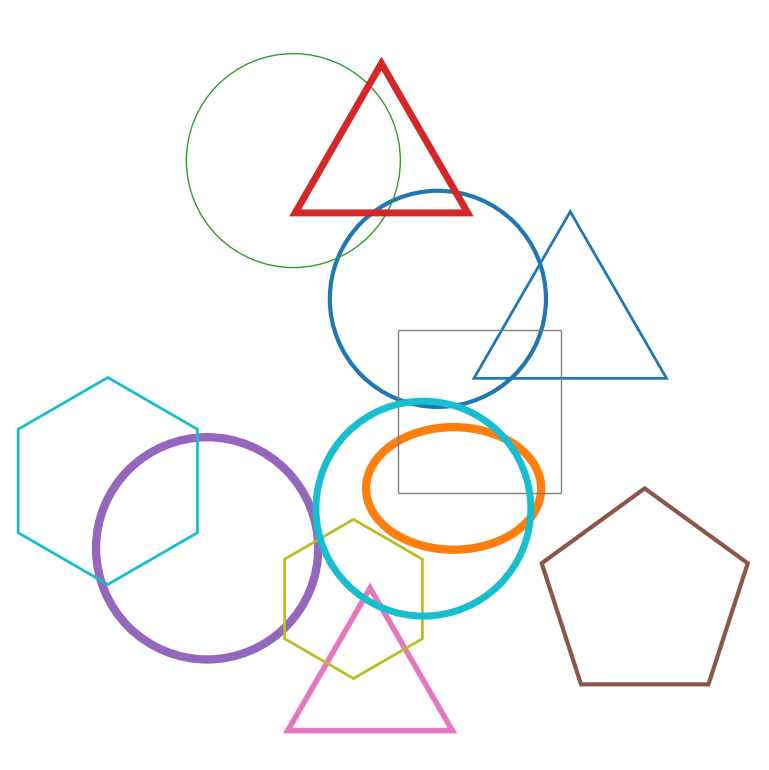[{"shape": "triangle", "thickness": 1, "radius": 0.72, "center": [0.741, 0.581]}, {"shape": "circle", "thickness": 1.5, "radius": 0.7, "center": [0.569, 0.612]}, {"shape": "oval", "thickness": 3, "radius": 0.57, "center": [0.589, 0.366]}, {"shape": "circle", "thickness": 0.5, "radius": 0.69, "center": [0.381, 0.791]}, {"shape": "triangle", "thickness": 2.5, "radius": 0.65, "center": [0.495, 0.788]}, {"shape": "circle", "thickness": 3, "radius": 0.72, "center": [0.269, 0.288]}, {"shape": "pentagon", "thickness": 1.5, "radius": 0.7, "center": [0.837, 0.225]}, {"shape": "triangle", "thickness": 2, "radius": 0.62, "center": [0.481, 0.113]}, {"shape": "square", "thickness": 0.5, "radius": 0.53, "center": [0.623, 0.465]}, {"shape": "hexagon", "thickness": 1, "radius": 0.52, "center": [0.459, 0.222]}, {"shape": "circle", "thickness": 2.5, "radius": 0.7, "center": [0.55, 0.339]}, {"shape": "hexagon", "thickness": 1, "radius": 0.67, "center": [0.14, 0.375]}]